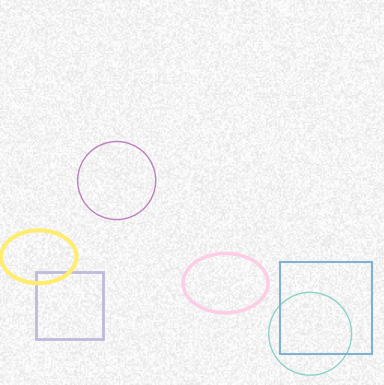[{"shape": "circle", "thickness": 1, "radius": 0.54, "center": [0.806, 0.133]}, {"shape": "square", "thickness": 2, "radius": 0.44, "center": [0.181, 0.207]}, {"shape": "square", "thickness": 1.5, "radius": 0.6, "center": [0.846, 0.201]}, {"shape": "oval", "thickness": 2.5, "radius": 0.55, "center": [0.586, 0.265]}, {"shape": "circle", "thickness": 1, "radius": 0.51, "center": [0.303, 0.531]}, {"shape": "oval", "thickness": 3, "radius": 0.49, "center": [0.101, 0.333]}]